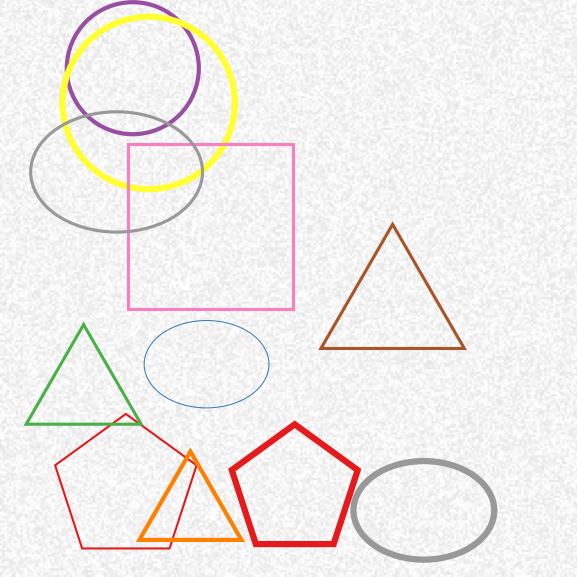[{"shape": "pentagon", "thickness": 3, "radius": 0.57, "center": [0.51, 0.15]}, {"shape": "pentagon", "thickness": 1, "radius": 0.64, "center": [0.218, 0.154]}, {"shape": "oval", "thickness": 0.5, "radius": 0.54, "center": [0.358, 0.368]}, {"shape": "triangle", "thickness": 1.5, "radius": 0.57, "center": [0.145, 0.322]}, {"shape": "circle", "thickness": 2, "radius": 0.57, "center": [0.23, 0.881]}, {"shape": "triangle", "thickness": 2, "radius": 0.51, "center": [0.33, 0.115]}, {"shape": "circle", "thickness": 3, "radius": 0.75, "center": [0.257, 0.821]}, {"shape": "triangle", "thickness": 1.5, "radius": 0.72, "center": [0.68, 0.467]}, {"shape": "square", "thickness": 1.5, "radius": 0.71, "center": [0.364, 0.607]}, {"shape": "oval", "thickness": 3, "radius": 0.61, "center": [0.734, 0.115]}, {"shape": "oval", "thickness": 1.5, "radius": 0.74, "center": [0.202, 0.701]}]